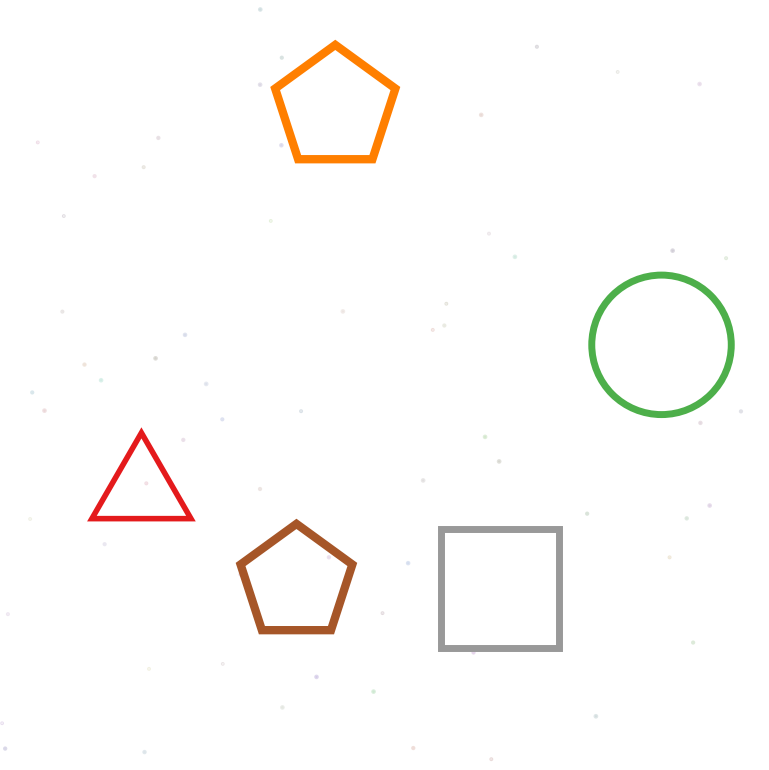[{"shape": "triangle", "thickness": 2, "radius": 0.37, "center": [0.184, 0.364]}, {"shape": "circle", "thickness": 2.5, "radius": 0.45, "center": [0.859, 0.552]}, {"shape": "pentagon", "thickness": 3, "radius": 0.41, "center": [0.435, 0.86]}, {"shape": "pentagon", "thickness": 3, "radius": 0.38, "center": [0.385, 0.243]}, {"shape": "square", "thickness": 2.5, "radius": 0.39, "center": [0.649, 0.236]}]